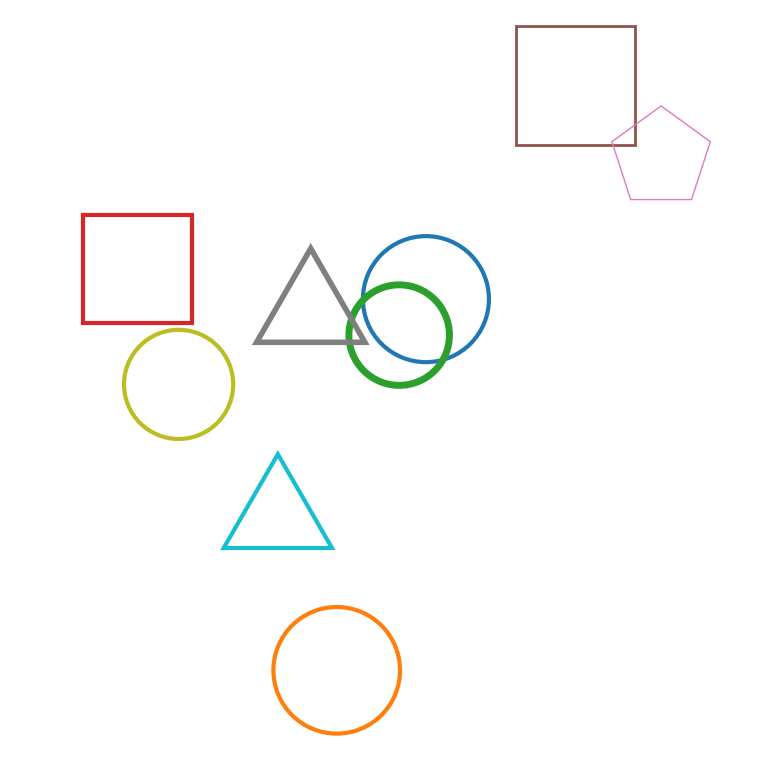[{"shape": "circle", "thickness": 1.5, "radius": 0.41, "center": [0.553, 0.612]}, {"shape": "circle", "thickness": 1.5, "radius": 0.41, "center": [0.437, 0.129]}, {"shape": "circle", "thickness": 2.5, "radius": 0.33, "center": [0.518, 0.565]}, {"shape": "square", "thickness": 1.5, "radius": 0.35, "center": [0.179, 0.65]}, {"shape": "square", "thickness": 1, "radius": 0.39, "center": [0.747, 0.889]}, {"shape": "pentagon", "thickness": 0.5, "radius": 0.34, "center": [0.859, 0.795]}, {"shape": "triangle", "thickness": 2, "radius": 0.41, "center": [0.404, 0.596]}, {"shape": "circle", "thickness": 1.5, "radius": 0.35, "center": [0.232, 0.501]}, {"shape": "triangle", "thickness": 1.5, "radius": 0.41, "center": [0.361, 0.329]}]